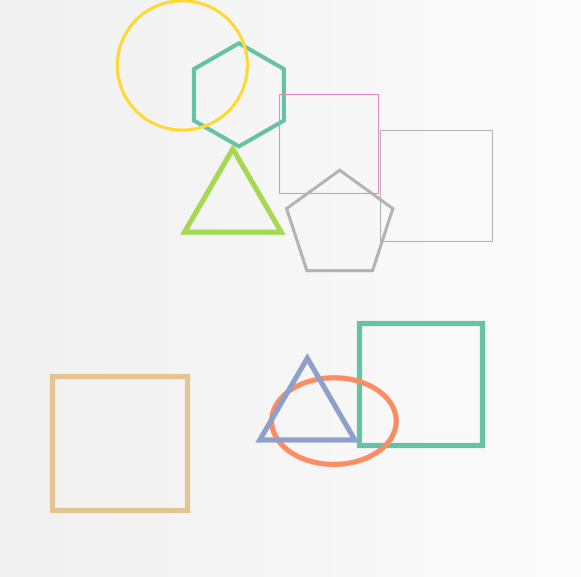[{"shape": "hexagon", "thickness": 2, "radius": 0.45, "center": [0.411, 0.835]}, {"shape": "square", "thickness": 2.5, "radius": 0.53, "center": [0.723, 0.335]}, {"shape": "oval", "thickness": 2.5, "radius": 0.54, "center": [0.575, 0.27]}, {"shape": "triangle", "thickness": 2.5, "radius": 0.47, "center": [0.529, 0.285]}, {"shape": "square", "thickness": 0.5, "radius": 0.43, "center": [0.565, 0.751]}, {"shape": "triangle", "thickness": 2.5, "radius": 0.48, "center": [0.401, 0.645]}, {"shape": "circle", "thickness": 1.5, "radius": 0.56, "center": [0.314, 0.886]}, {"shape": "square", "thickness": 2.5, "radius": 0.58, "center": [0.205, 0.232]}, {"shape": "pentagon", "thickness": 1.5, "radius": 0.48, "center": [0.584, 0.608]}, {"shape": "square", "thickness": 0.5, "radius": 0.48, "center": [0.75, 0.678]}]